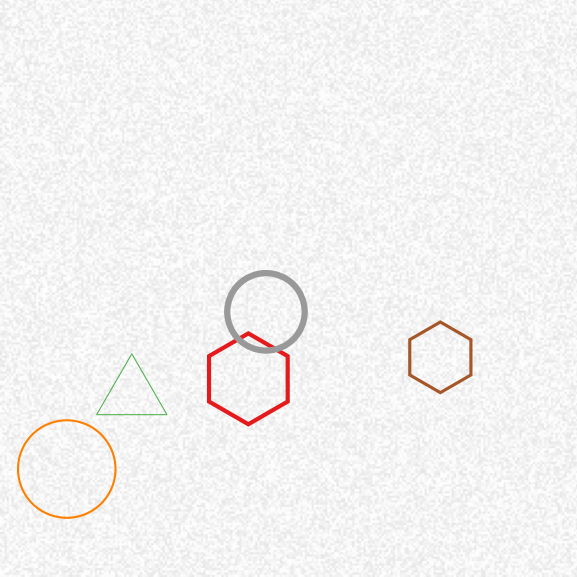[{"shape": "hexagon", "thickness": 2, "radius": 0.39, "center": [0.43, 0.343]}, {"shape": "triangle", "thickness": 0.5, "radius": 0.35, "center": [0.228, 0.316]}, {"shape": "circle", "thickness": 1, "radius": 0.42, "center": [0.116, 0.187]}, {"shape": "hexagon", "thickness": 1.5, "radius": 0.31, "center": [0.762, 0.38]}, {"shape": "circle", "thickness": 3, "radius": 0.34, "center": [0.461, 0.459]}]